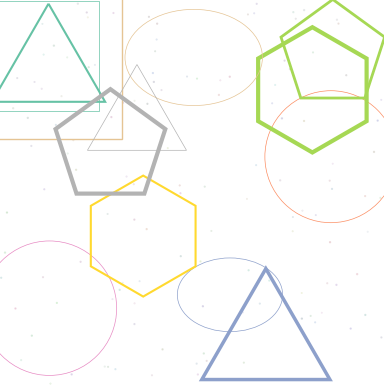[{"shape": "triangle", "thickness": 1.5, "radius": 0.85, "center": [0.126, 0.82]}, {"shape": "square", "thickness": 0.5, "radius": 0.71, "center": [0.116, 0.855]}, {"shape": "circle", "thickness": 0.5, "radius": 0.86, "center": [0.859, 0.593]}, {"shape": "oval", "thickness": 0.5, "radius": 0.68, "center": [0.597, 0.234]}, {"shape": "triangle", "thickness": 2.5, "radius": 0.96, "center": [0.691, 0.11]}, {"shape": "circle", "thickness": 0.5, "radius": 0.87, "center": [0.128, 0.2]}, {"shape": "hexagon", "thickness": 3, "radius": 0.81, "center": [0.811, 0.767]}, {"shape": "pentagon", "thickness": 2, "radius": 0.71, "center": [0.864, 0.86]}, {"shape": "hexagon", "thickness": 1.5, "radius": 0.79, "center": [0.372, 0.387]}, {"shape": "square", "thickness": 1, "radius": 0.97, "center": [0.124, 0.832]}, {"shape": "oval", "thickness": 0.5, "radius": 0.89, "center": [0.503, 0.851]}, {"shape": "pentagon", "thickness": 3, "radius": 0.75, "center": [0.287, 0.618]}, {"shape": "triangle", "thickness": 0.5, "radius": 0.74, "center": [0.356, 0.684]}]